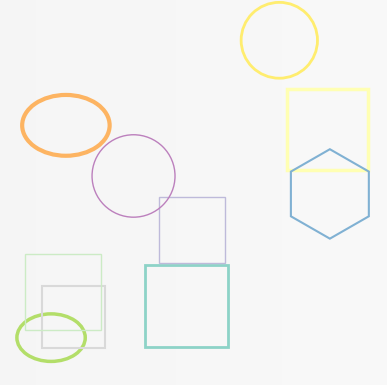[{"shape": "square", "thickness": 2, "radius": 0.53, "center": [0.481, 0.206]}, {"shape": "square", "thickness": 2.5, "radius": 0.53, "center": [0.846, 0.663]}, {"shape": "square", "thickness": 1, "radius": 0.43, "center": [0.496, 0.403]}, {"shape": "hexagon", "thickness": 1.5, "radius": 0.58, "center": [0.851, 0.496]}, {"shape": "oval", "thickness": 3, "radius": 0.56, "center": [0.17, 0.674]}, {"shape": "oval", "thickness": 2.5, "radius": 0.44, "center": [0.132, 0.123]}, {"shape": "square", "thickness": 1.5, "radius": 0.4, "center": [0.19, 0.177]}, {"shape": "circle", "thickness": 1, "radius": 0.54, "center": [0.345, 0.543]}, {"shape": "square", "thickness": 1, "radius": 0.49, "center": [0.163, 0.242]}, {"shape": "circle", "thickness": 2, "radius": 0.49, "center": [0.721, 0.895]}]